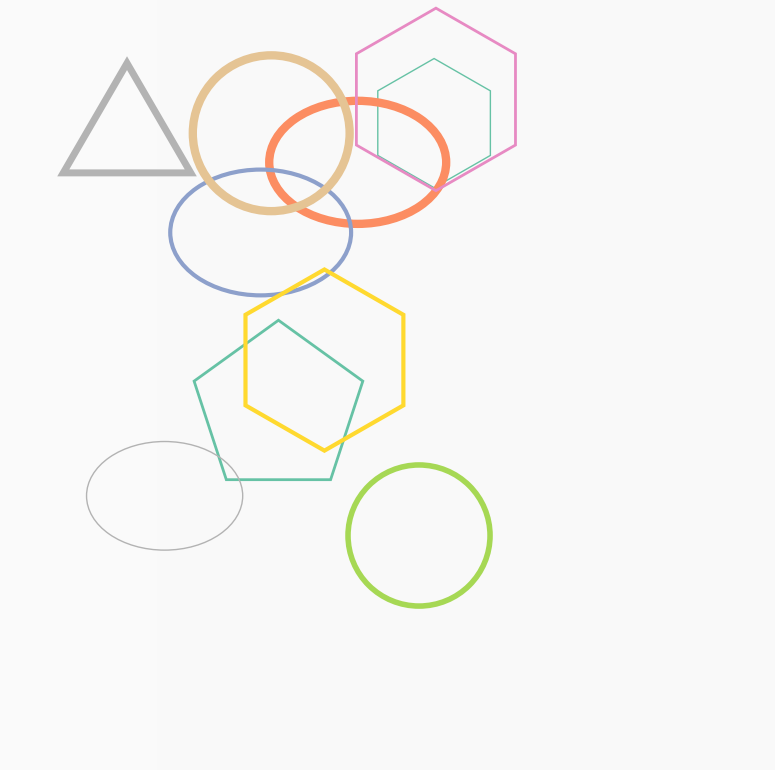[{"shape": "hexagon", "thickness": 0.5, "radius": 0.42, "center": [0.56, 0.84]}, {"shape": "pentagon", "thickness": 1, "radius": 0.57, "center": [0.359, 0.47]}, {"shape": "oval", "thickness": 3, "radius": 0.57, "center": [0.462, 0.789]}, {"shape": "oval", "thickness": 1.5, "radius": 0.58, "center": [0.336, 0.698]}, {"shape": "hexagon", "thickness": 1, "radius": 0.59, "center": [0.562, 0.871]}, {"shape": "circle", "thickness": 2, "radius": 0.46, "center": [0.541, 0.305]}, {"shape": "hexagon", "thickness": 1.5, "radius": 0.59, "center": [0.419, 0.532]}, {"shape": "circle", "thickness": 3, "radius": 0.51, "center": [0.35, 0.827]}, {"shape": "triangle", "thickness": 2.5, "radius": 0.47, "center": [0.164, 0.823]}, {"shape": "oval", "thickness": 0.5, "radius": 0.5, "center": [0.212, 0.356]}]